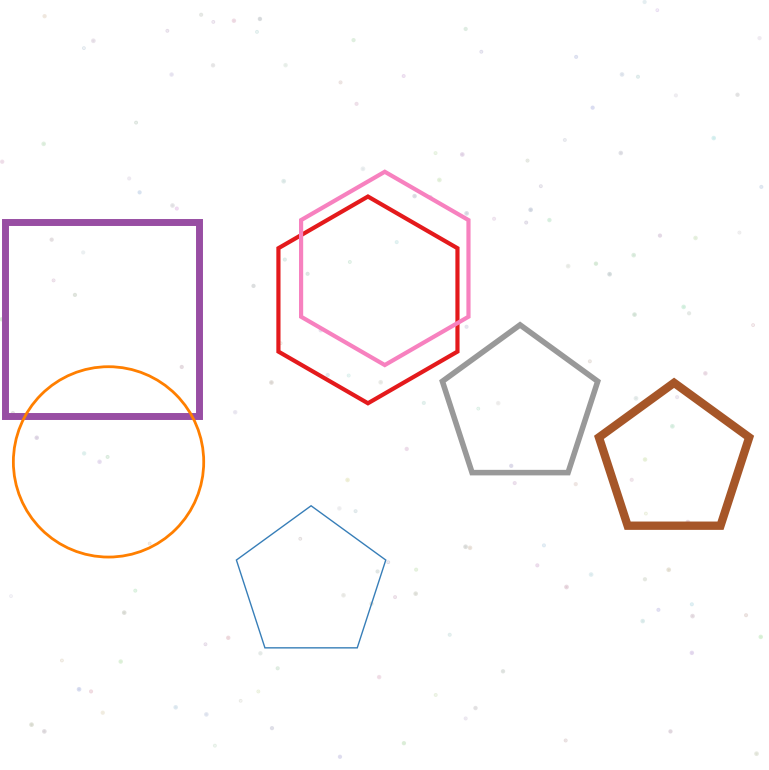[{"shape": "hexagon", "thickness": 1.5, "radius": 0.67, "center": [0.478, 0.611]}, {"shape": "pentagon", "thickness": 0.5, "radius": 0.51, "center": [0.404, 0.241]}, {"shape": "square", "thickness": 2.5, "radius": 0.63, "center": [0.132, 0.586]}, {"shape": "circle", "thickness": 1, "radius": 0.62, "center": [0.141, 0.4]}, {"shape": "pentagon", "thickness": 3, "radius": 0.51, "center": [0.875, 0.4]}, {"shape": "hexagon", "thickness": 1.5, "radius": 0.63, "center": [0.5, 0.651]}, {"shape": "pentagon", "thickness": 2, "radius": 0.53, "center": [0.675, 0.472]}]